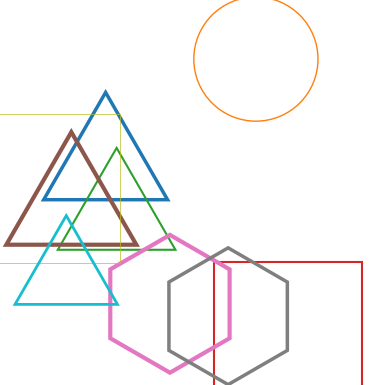[{"shape": "triangle", "thickness": 2.5, "radius": 0.93, "center": [0.274, 0.574]}, {"shape": "circle", "thickness": 1, "radius": 0.81, "center": [0.665, 0.847]}, {"shape": "triangle", "thickness": 1.5, "radius": 0.88, "center": [0.303, 0.439]}, {"shape": "square", "thickness": 1.5, "radius": 0.96, "center": [0.748, 0.126]}, {"shape": "triangle", "thickness": 3, "radius": 0.97, "center": [0.185, 0.462]}, {"shape": "hexagon", "thickness": 3, "radius": 0.89, "center": [0.441, 0.211]}, {"shape": "hexagon", "thickness": 2.5, "radius": 0.89, "center": [0.593, 0.179]}, {"shape": "square", "thickness": 0.5, "radius": 0.97, "center": [0.119, 0.511]}, {"shape": "triangle", "thickness": 2, "radius": 0.77, "center": [0.172, 0.286]}]